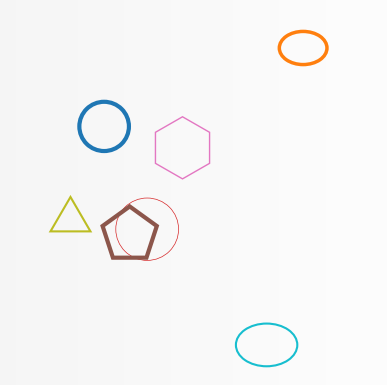[{"shape": "circle", "thickness": 3, "radius": 0.32, "center": [0.269, 0.672]}, {"shape": "oval", "thickness": 2.5, "radius": 0.31, "center": [0.782, 0.875]}, {"shape": "circle", "thickness": 0.5, "radius": 0.41, "center": [0.38, 0.405]}, {"shape": "pentagon", "thickness": 3, "radius": 0.37, "center": [0.335, 0.39]}, {"shape": "hexagon", "thickness": 1, "radius": 0.4, "center": [0.471, 0.616]}, {"shape": "triangle", "thickness": 1.5, "radius": 0.3, "center": [0.182, 0.429]}, {"shape": "oval", "thickness": 1.5, "radius": 0.4, "center": [0.688, 0.104]}]